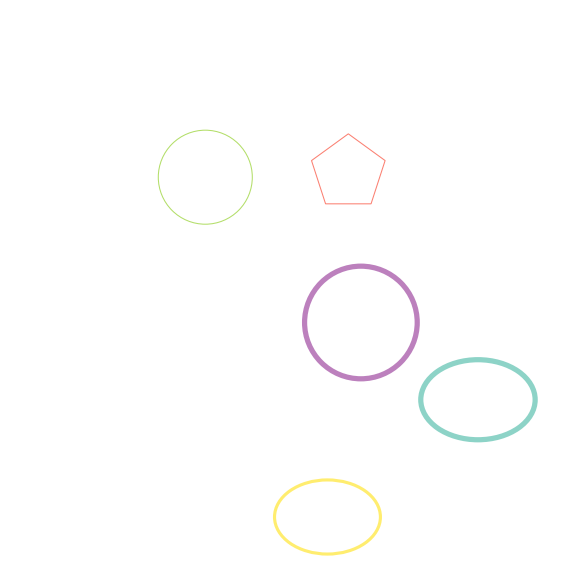[{"shape": "oval", "thickness": 2.5, "radius": 0.5, "center": [0.828, 0.307]}, {"shape": "pentagon", "thickness": 0.5, "radius": 0.33, "center": [0.603, 0.7]}, {"shape": "circle", "thickness": 0.5, "radius": 0.41, "center": [0.355, 0.692]}, {"shape": "circle", "thickness": 2.5, "radius": 0.49, "center": [0.625, 0.441]}, {"shape": "oval", "thickness": 1.5, "radius": 0.46, "center": [0.567, 0.104]}]